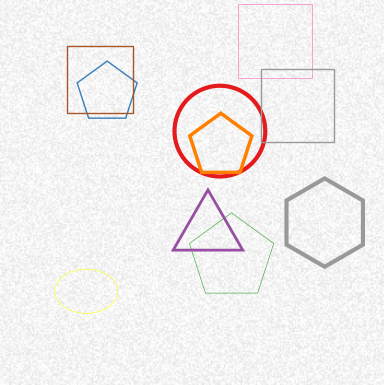[{"shape": "circle", "thickness": 3, "radius": 0.59, "center": [0.571, 0.659]}, {"shape": "pentagon", "thickness": 1, "radius": 0.41, "center": [0.278, 0.759]}, {"shape": "pentagon", "thickness": 0.5, "radius": 0.58, "center": [0.601, 0.332]}, {"shape": "triangle", "thickness": 2, "radius": 0.52, "center": [0.54, 0.403]}, {"shape": "pentagon", "thickness": 2.5, "radius": 0.42, "center": [0.574, 0.621]}, {"shape": "oval", "thickness": 0.5, "radius": 0.41, "center": [0.224, 0.243]}, {"shape": "square", "thickness": 1, "radius": 0.43, "center": [0.26, 0.793]}, {"shape": "square", "thickness": 0.5, "radius": 0.48, "center": [0.715, 0.893]}, {"shape": "square", "thickness": 1, "radius": 0.48, "center": [0.772, 0.726]}, {"shape": "hexagon", "thickness": 3, "radius": 0.57, "center": [0.843, 0.422]}]